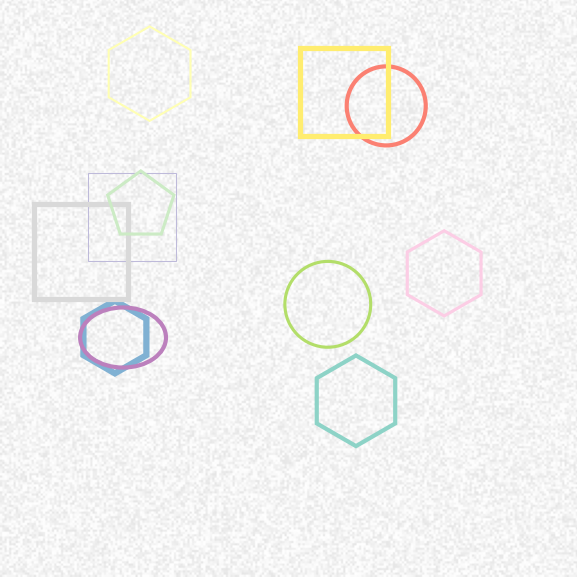[{"shape": "hexagon", "thickness": 2, "radius": 0.39, "center": [0.616, 0.305]}, {"shape": "hexagon", "thickness": 1, "radius": 0.41, "center": [0.259, 0.872]}, {"shape": "square", "thickness": 0.5, "radius": 0.38, "center": [0.228, 0.623]}, {"shape": "circle", "thickness": 2, "radius": 0.34, "center": [0.669, 0.816]}, {"shape": "hexagon", "thickness": 3, "radius": 0.31, "center": [0.199, 0.416]}, {"shape": "circle", "thickness": 1.5, "radius": 0.37, "center": [0.568, 0.472]}, {"shape": "hexagon", "thickness": 1.5, "radius": 0.37, "center": [0.769, 0.526]}, {"shape": "square", "thickness": 2.5, "radius": 0.41, "center": [0.141, 0.564]}, {"shape": "oval", "thickness": 2, "radius": 0.37, "center": [0.213, 0.415]}, {"shape": "pentagon", "thickness": 1.5, "radius": 0.3, "center": [0.244, 0.643]}, {"shape": "square", "thickness": 2.5, "radius": 0.38, "center": [0.596, 0.84]}]